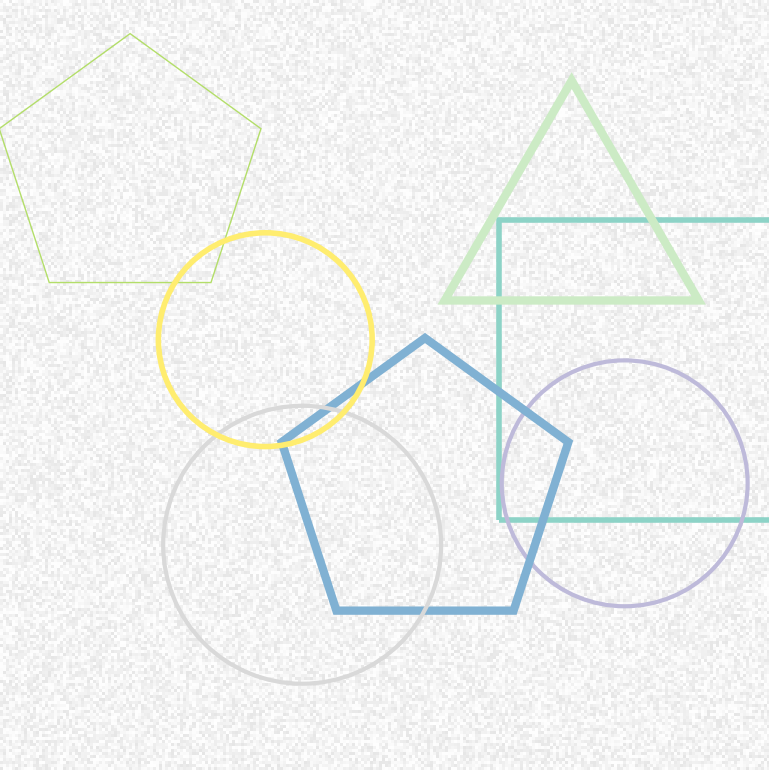[{"shape": "square", "thickness": 2, "radius": 0.97, "center": [0.843, 0.52]}, {"shape": "circle", "thickness": 1.5, "radius": 0.8, "center": [0.811, 0.372]}, {"shape": "pentagon", "thickness": 3, "radius": 0.98, "center": [0.552, 0.365]}, {"shape": "pentagon", "thickness": 0.5, "radius": 0.89, "center": [0.169, 0.778]}, {"shape": "circle", "thickness": 1.5, "radius": 0.9, "center": [0.392, 0.292]}, {"shape": "triangle", "thickness": 3, "radius": 0.95, "center": [0.742, 0.705]}, {"shape": "circle", "thickness": 2, "radius": 0.69, "center": [0.344, 0.559]}]